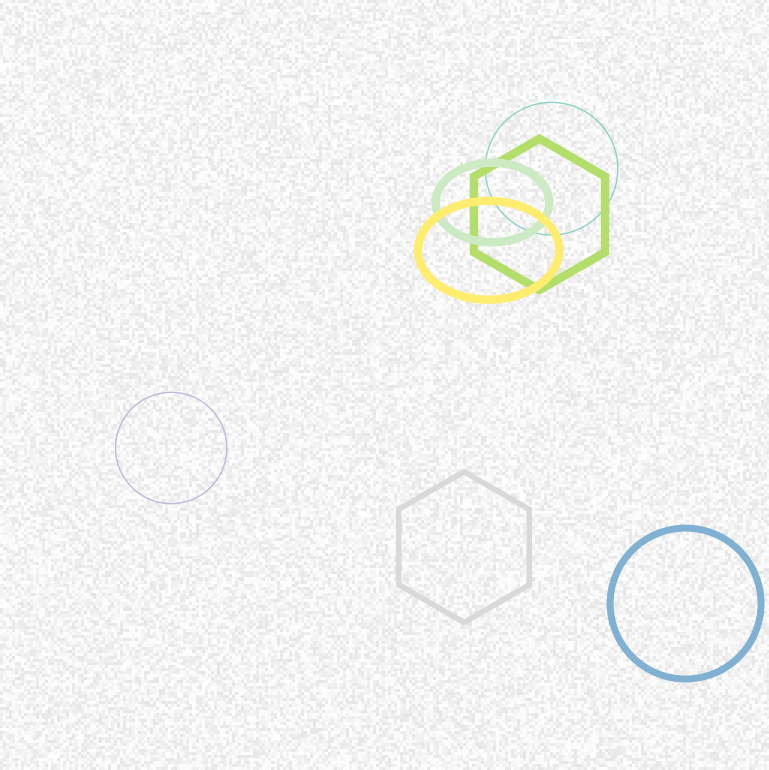[{"shape": "circle", "thickness": 0.5, "radius": 0.43, "center": [0.716, 0.781]}, {"shape": "circle", "thickness": 0.5, "radius": 0.36, "center": [0.222, 0.418]}, {"shape": "circle", "thickness": 2.5, "radius": 0.49, "center": [0.89, 0.216]}, {"shape": "hexagon", "thickness": 3, "radius": 0.49, "center": [0.701, 0.722]}, {"shape": "hexagon", "thickness": 2, "radius": 0.49, "center": [0.603, 0.289]}, {"shape": "oval", "thickness": 3, "radius": 0.37, "center": [0.64, 0.737]}, {"shape": "oval", "thickness": 3, "radius": 0.46, "center": [0.635, 0.675]}]